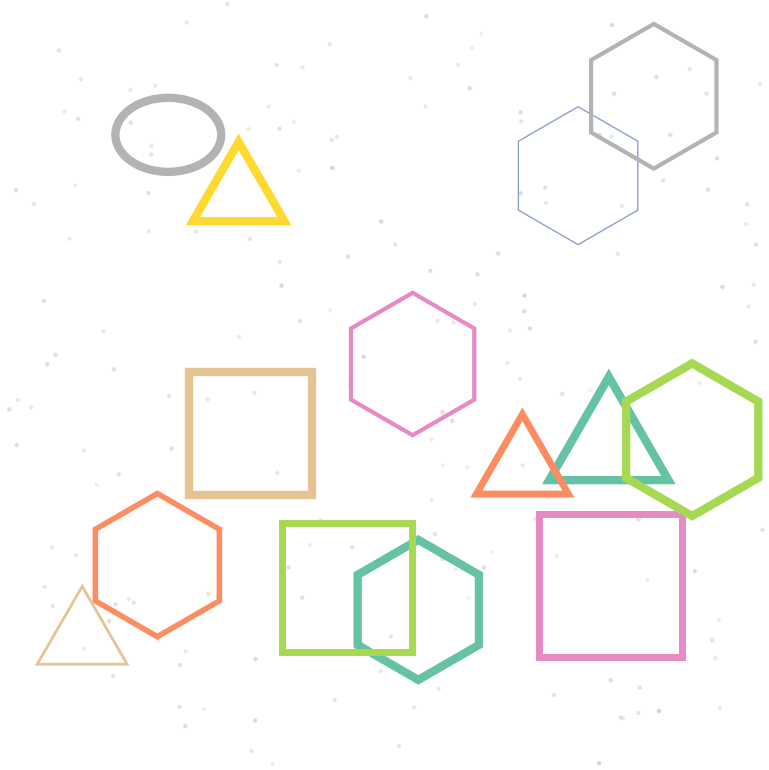[{"shape": "hexagon", "thickness": 3, "radius": 0.45, "center": [0.543, 0.208]}, {"shape": "triangle", "thickness": 3, "radius": 0.45, "center": [0.791, 0.421]}, {"shape": "triangle", "thickness": 2.5, "radius": 0.35, "center": [0.678, 0.393]}, {"shape": "hexagon", "thickness": 2, "radius": 0.46, "center": [0.204, 0.266]}, {"shape": "hexagon", "thickness": 0.5, "radius": 0.45, "center": [0.751, 0.772]}, {"shape": "square", "thickness": 2.5, "radius": 0.47, "center": [0.793, 0.24]}, {"shape": "hexagon", "thickness": 1.5, "radius": 0.46, "center": [0.536, 0.527]}, {"shape": "hexagon", "thickness": 3, "radius": 0.5, "center": [0.899, 0.429]}, {"shape": "square", "thickness": 2.5, "radius": 0.42, "center": [0.451, 0.237]}, {"shape": "triangle", "thickness": 3, "radius": 0.34, "center": [0.31, 0.747]}, {"shape": "square", "thickness": 3, "radius": 0.4, "center": [0.325, 0.437]}, {"shape": "triangle", "thickness": 1, "radius": 0.34, "center": [0.107, 0.171]}, {"shape": "hexagon", "thickness": 1.5, "radius": 0.47, "center": [0.849, 0.875]}, {"shape": "oval", "thickness": 3, "radius": 0.34, "center": [0.219, 0.825]}]